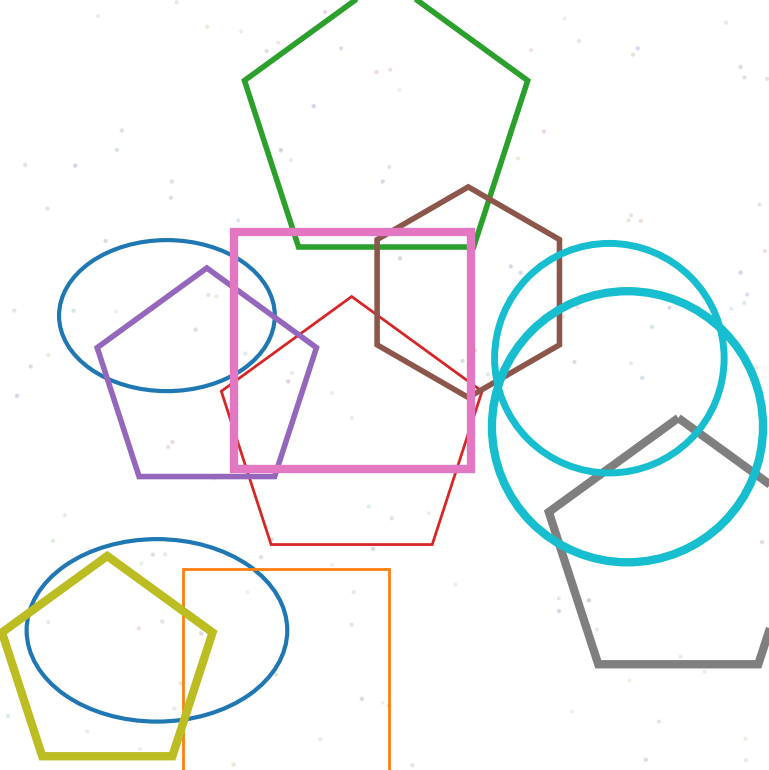[{"shape": "oval", "thickness": 1.5, "radius": 0.85, "center": [0.204, 0.181]}, {"shape": "oval", "thickness": 1.5, "radius": 0.7, "center": [0.217, 0.59]}, {"shape": "square", "thickness": 1, "radius": 0.67, "center": [0.372, 0.127]}, {"shape": "pentagon", "thickness": 2, "radius": 0.97, "center": [0.501, 0.836]}, {"shape": "pentagon", "thickness": 1, "radius": 0.89, "center": [0.457, 0.437]}, {"shape": "pentagon", "thickness": 2, "radius": 0.75, "center": [0.269, 0.502]}, {"shape": "hexagon", "thickness": 2, "radius": 0.68, "center": [0.608, 0.621]}, {"shape": "square", "thickness": 3, "radius": 0.77, "center": [0.457, 0.545]}, {"shape": "pentagon", "thickness": 3, "radius": 0.88, "center": [0.881, 0.28]}, {"shape": "pentagon", "thickness": 3, "radius": 0.72, "center": [0.139, 0.134]}, {"shape": "circle", "thickness": 3, "radius": 0.88, "center": [0.815, 0.446]}, {"shape": "circle", "thickness": 2.5, "radius": 0.75, "center": [0.791, 0.535]}]